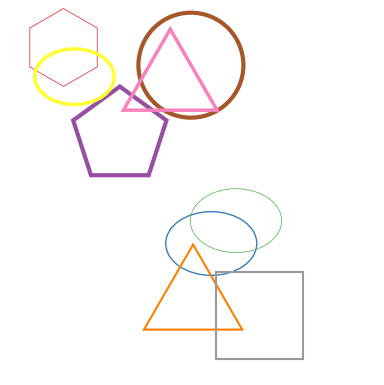[{"shape": "hexagon", "thickness": 0.5, "radius": 0.51, "center": [0.165, 0.877]}, {"shape": "oval", "thickness": 1, "radius": 0.59, "center": [0.549, 0.368]}, {"shape": "oval", "thickness": 0.5, "radius": 0.59, "center": [0.613, 0.427]}, {"shape": "pentagon", "thickness": 3, "radius": 0.64, "center": [0.311, 0.648]}, {"shape": "triangle", "thickness": 1.5, "radius": 0.74, "center": [0.502, 0.218]}, {"shape": "oval", "thickness": 2.5, "radius": 0.52, "center": [0.193, 0.801]}, {"shape": "circle", "thickness": 3, "radius": 0.68, "center": [0.496, 0.831]}, {"shape": "triangle", "thickness": 2.5, "radius": 0.7, "center": [0.442, 0.784]}, {"shape": "square", "thickness": 1.5, "radius": 0.56, "center": [0.675, 0.182]}]